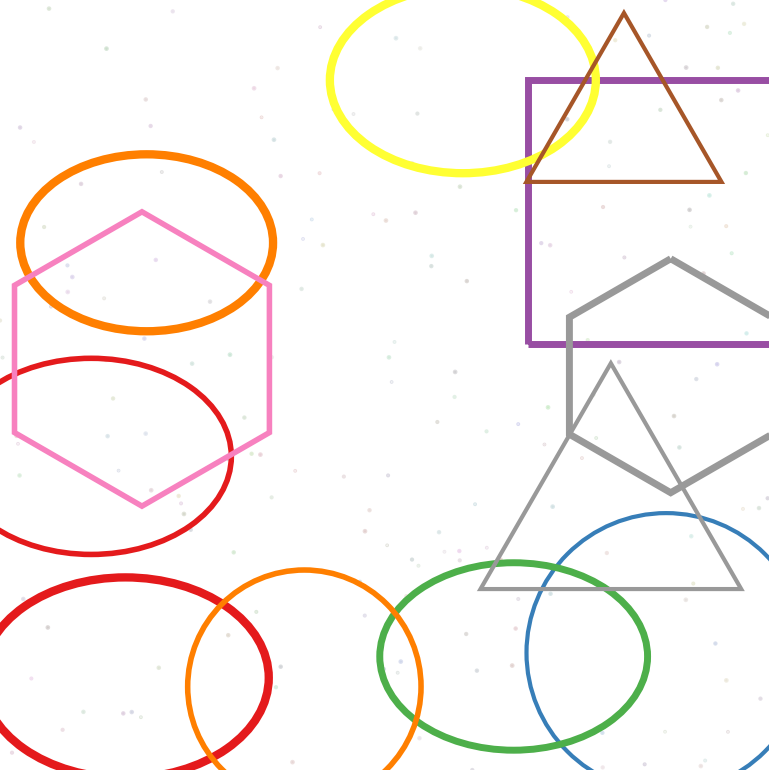[{"shape": "oval", "thickness": 3, "radius": 0.93, "center": [0.163, 0.12]}, {"shape": "oval", "thickness": 2, "radius": 0.91, "center": [0.118, 0.407]}, {"shape": "circle", "thickness": 1.5, "radius": 0.91, "center": [0.865, 0.152]}, {"shape": "oval", "thickness": 2.5, "radius": 0.87, "center": [0.667, 0.147]}, {"shape": "square", "thickness": 2.5, "radius": 0.86, "center": [0.858, 0.725]}, {"shape": "oval", "thickness": 3, "radius": 0.82, "center": [0.19, 0.685]}, {"shape": "circle", "thickness": 2, "radius": 0.76, "center": [0.395, 0.108]}, {"shape": "oval", "thickness": 3, "radius": 0.86, "center": [0.601, 0.896]}, {"shape": "triangle", "thickness": 1.5, "radius": 0.73, "center": [0.81, 0.837]}, {"shape": "hexagon", "thickness": 2, "radius": 0.96, "center": [0.184, 0.534]}, {"shape": "triangle", "thickness": 1.5, "radius": 0.98, "center": [0.793, 0.333]}, {"shape": "hexagon", "thickness": 2.5, "radius": 0.76, "center": [0.871, 0.512]}]